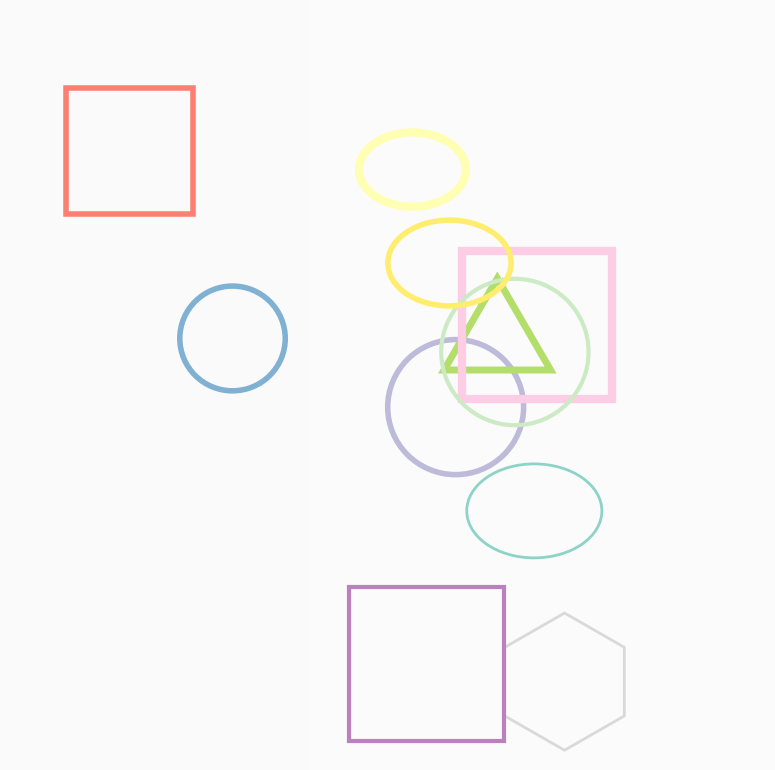[{"shape": "oval", "thickness": 1, "radius": 0.44, "center": [0.689, 0.337]}, {"shape": "oval", "thickness": 3, "radius": 0.34, "center": [0.532, 0.78]}, {"shape": "circle", "thickness": 2, "radius": 0.44, "center": [0.588, 0.471]}, {"shape": "square", "thickness": 2, "radius": 0.41, "center": [0.167, 0.804]}, {"shape": "circle", "thickness": 2, "radius": 0.34, "center": [0.3, 0.56]}, {"shape": "triangle", "thickness": 2.5, "radius": 0.4, "center": [0.642, 0.559]}, {"shape": "square", "thickness": 3, "radius": 0.48, "center": [0.693, 0.578]}, {"shape": "hexagon", "thickness": 1, "radius": 0.45, "center": [0.728, 0.115]}, {"shape": "square", "thickness": 1.5, "radius": 0.5, "center": [0.55, 0.138]}, {"shape": "circle", "thickness": 1.5, "radius": 0.48, "center": [0.664, 0.543]}, {"shape": "oval", "thickness": 2, "radius": 0.4, "center": [0.58, 0.658]}]